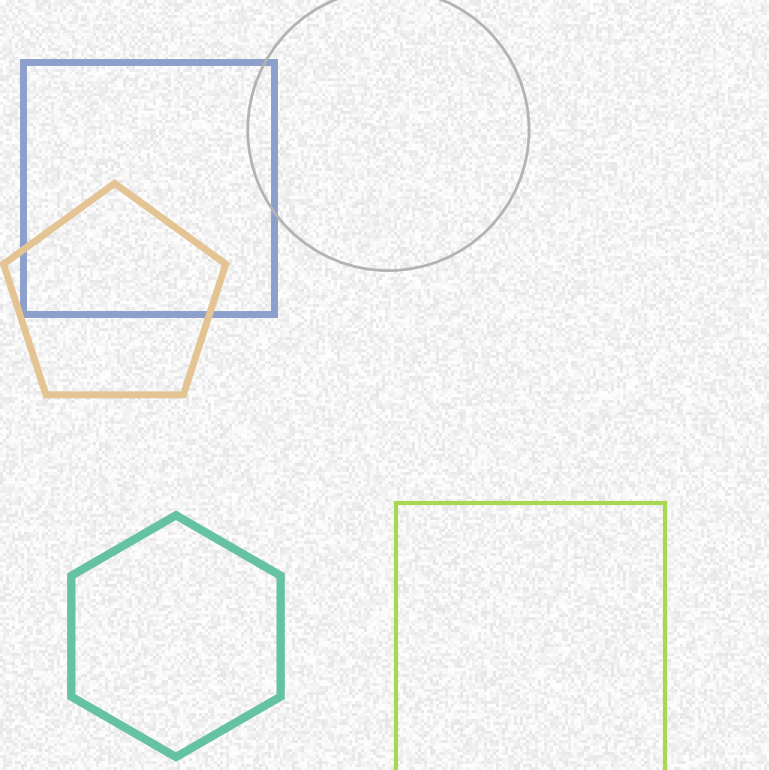[{"shape": "hexagon", "thickness": 3, "radius": 0.78, "center": [0.229, 0.174]}, {"shape": "square", "thickness": 2.5, "radius": 0.82, "center": [0.192, 0.756]}, {"shape": "square", "thickness": 1.5, "radius": 0.87, "center": [0.689, 0.172]}, {"shape": "pentagon", "thickness": 2.5, "radius": 0.76, "center": [0.149, 0.61]}, {"shape": "circle", "thickness": 1, "radius": 0.91, "center": [0.504, 0.831]}]